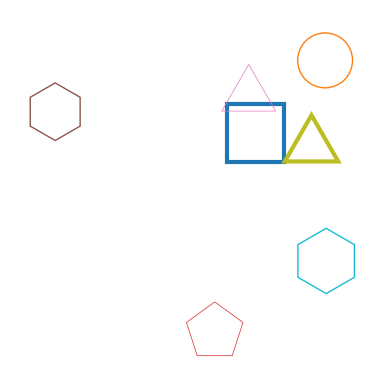[{"shape": "square", "thickness": 3, "radius": 0.37, "center": [0.663, 0.655]}, {"shape": "circle", "thickness": 1, "radius": 0.36, "center": [0.844, 0.843]}, {"shape": "pentagon", "thickness": 0.5, "radius": 0.39, "center": [0.558, 0.139]}, {"shape": "hexagon", "thickness": 1, "radius": 0.37, "center": [0.143, 0.71]}, {"shape": "triangle", "thickness": 0.5, "radius": 0.4, "center": [0.646, 0.752]}, {"shape": "triangle", "thickness": 3, "radius": 0.4, "center": [0.809, 0.621]}, {"shape": "hexagon", "thickness": 1, "radius": 0.42, "center": [0.847, 0.322]}]